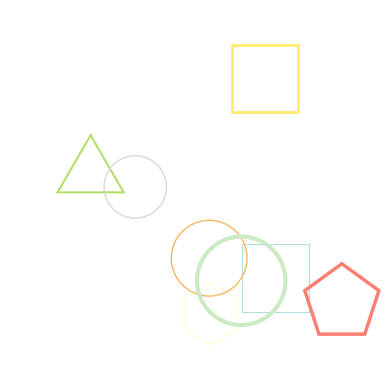[{"shape": "square", "thickness": 0.5, "radius": 0.44, "center": [0.716, 0.278]}, {"shape": "hexagon", "thickness": 0.5, "radius": 0.4, "center": [0.548, 0.184]}, {"shape": "pentagon", "thickness": 2.5, "radius": 0.51, "center": [0.888, 0.214]}, {"shape": "circle", "thickness": 1, "radius": 0.49, "center": [0.543, 0.329]}, {"shape": "triangle", "thickness": 1.5, "radius": 0.5, "center": [0.235, 0.55]}, {"shape": "circle", "thickness": 1, "radius": 0.41, "center": [0.351, 0.514]}, {"shape": "circle", "thickness": 3, "radius": 0.57, "center": [0.627, 0.271]}, {"shape": "square", "thickness": 2, "radius": 0.43, "center": [0.688, 0.796]}]